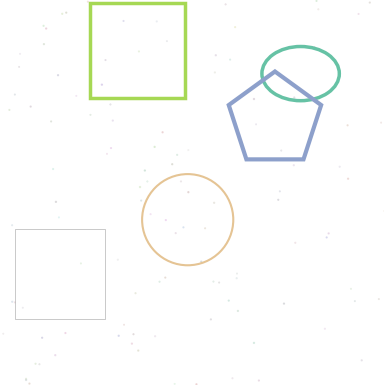[{"shape": "oval", "thickness": 2.5, "radius": 0.5, "center": [0.781, 0.809]}, {"shape": "pentagon", "thickness": 3, "radius": 0.63, "center": [0.714, 0.688]}, {"shape": "square", "thickness": 2.5, "radius": 0.61, "center": [0.357, 0.869]}, {"shape": "circle", "thickness": 1.5, "radius": 0.59, "center": [0.488, 0.429]}, {"shape": "square", "thickness": 0.5, "radius": 0.59, "center": [0.155, 0.289]}]